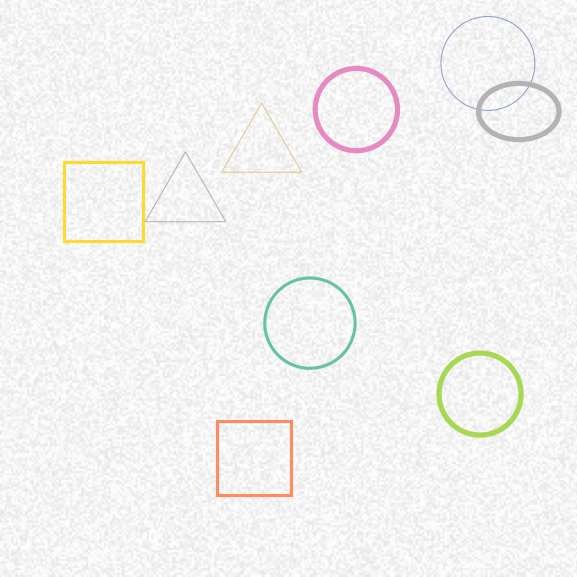[{"shape": "circle", "thickness": 1.5, "radius": 0.39, "center": [0.537, 0.44]}, {"shape": "square", "thickness": 1.5, "radius": 0.32, "center": [0.44, 0.206]}, {"shape": "circle", "thickness": 0.5, "radius": 0.41, "center": [0.845, 0.889]}, {"shape": "circle", "thickness": 2.5, "radius": 0.36, "center": [0.617, 0.809]}, {"shape": "circle", "thickness": 2.5, "radius": 0.36, "center": [0.831, 0.317]}, {"shape": "square", "thickness": 1.5, "radius": 0.34, "center": [0.179, 0.65]}, {"shape": "triangle", "thickness": 0.5, "radius": 0.4, "center": [0.453, 0.741]}, {"shape": "triangle", "thickness": 0.5, "radius": 0.4, "center": [0.321, 0.656]}, {"shape": "oval", "thickness": 2.5, "radius": 0.35, "center": [0.898, 0.806]}]